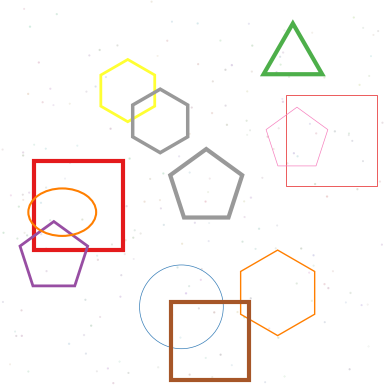[{"shape": "square", "thickness": 3, "radius": 0.58, "center": [0.203, 0.466]}, {"shape": "square", "thickness": 0.5, "radius": 0.59, "center": [0.861, 0.635]}, {"shape": "circle", "thickness": 0.5, "radius": 0.54, "center": [0.471, 0.203]}, {"shape": "triangle", "thickness": 3, "radius": 0.44, "center": [0.761, 0.851]}, {"shape": "pentagon", "thickness": 2, "radius": 0.46, "center": [0.14, 0.332]}, {"shape": "hexagon", "thickness": 1, "radius": 0.56, "center": [0.721, 0.239]}, {"shape": "oval", "thickness": 1.5, "radius": 0.44, "center": [0.162, 0.449]}, {"shape": "hexagon", "thickness": 2, "radius": 0.4, "center": [0.332, 0.765]}, {"shape": "square", "thickness": 3, "radius": 0.51, "center": [0.546, 0.114]}, {"shape": "pentagon", "thickness": 0.5, "radius": 0.42, "center": [0.771, 0.637]}, {"shape": "hexagon", "thickness": 2.5, "radius": 0.41, "center": [0.416, 0.686]}, {"shape": "pentagon", "thickness": 3, "radius": 0.49, "center": [0.536, 0.515]}]